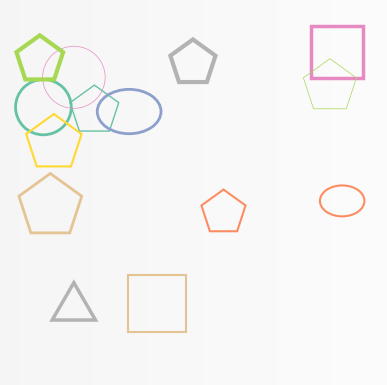[{"shape": "pentagon", "thickness": 1, "radius": 0.33, "center": [0.244, 0.713]}, {"shape": "circle", "thickness": 2, "radius": 0.36, "center": [0.112, 0.722]}, {"shape": "pentagon", "thickness": 1.5, "radius": 0.3, "center": [0.577, 0.448]}, {"shape": "oval", "thickness": 1.5, "radius": 0.29, "center": [0.883, 0.478]}, {"shape": "oval", "thickness": 2, "radius": 0.41, "center": [0.333, 0.71]}, {"shape": "circle", "thickness": 0.5, "radius": 0.4, "center": [0.191, 0.799]}, {"shape": "square", "thickness": 2.5, "radius": 0.34, "center": [0.87, 0.864]}, {"shape": "pentagon", "thickness": 3, "radius": 0.32, "center": [0.103, 0.845]}, {"shape": "pentagon", "thickness": 0.5, "radius": 0.36, "center": [0.851, 0.776]}, {"shape": "pentagon", "thickness": 1.5, "radius": 0.38, "center": [0.139, 0.629]}, {"shape": "pentagon", "thickness": 2, "radius": 0.43, "center": [0.13, 0.464]}, {"shape": "square", "thickness": 1.5, "radius": 0.37, "center": [0.406, 0.211]}, {"shape": "pentagon", "thickness": 3, "radius": 0.31, "center": [0.498, 0.836]}, {"shape": "triangle", "thickness": 2.5, "radius": 0.32, "center": [0.191, 0.201]}]